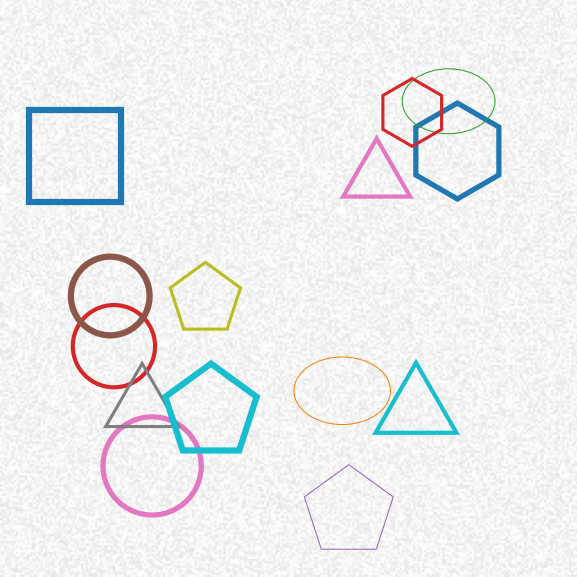[{"shape": "hexagon", "thickness": 2.5, "radius": 0.42, "center": [0.792, 0.738]}, {"shape": "square", "thickness": 3, "radius": 0.4, "center": [0.13, 0.729]}, {"shape": "oval", "thickness": 0.5, "radius": 0.42, "center": [0.593, 0.322]}, {"shape": "oval", "thickness": 0.5, "radius": 0.4, "center": [0.777, 0.824]}, {"shape": "circle", "thickness": 2, "radius": 0.36, "center": [0.197, 0.4]}, {"shape": "hexagon", "thickness": 1.5, "radius": 0.29, "center": [0.714, 0.804]}, {"shape": "pentagon", "thickness": 0.5, "radius": 0.4, "center": [0.604, 0.114]}, {"shape": "circle", "thickness": 3, "radius": 0.34, "center": [0.191, 0.487]}, {"shape": "circle", "thickness": 2.5, "radius": 0.43, "center": [0.263, 0.192]}, {"shape": "triangle", "thickness": 2, "radius": 0.33, "center": [0.652, 0.692]}, {"shape": "triangle", "thickness": 1.5, "radius": 0.36, "center": [0.246, 0.297]}, {"shape": "pentagon", "thickness": 1.5, "radius": 0.32, "center": [0.356, 0.481]}, {"shape": "pentagon", "thickness": 3, "radius": 0.42, "center": [0.365, 0.286]}, {"shape": "triangle", "thickness": 2, "radius": 0.4, "center": [0.72, 0.29]}]